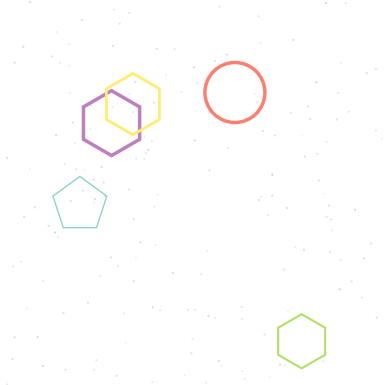[{"shape": "pentagon", "thickness": 1, "radius": 0.37, "center": [0.208, 0.468]}, {"shape": "circle", "thickness": 2.5, "radius": 0.39, "center": [0.61, 0.76]}, {"shape": "hexagon", "thickness": 1.5, "radius": 0.35, "center": [0.783, 0.114]}, {"shape": "hexagon", "thickness": 2.5, "radius": 0.42, "center": [0.29, 0.68]}, {"shape": "hexagon", "thickness": 2, "radius": 0.4, "center": [0.345, 0.73]}]